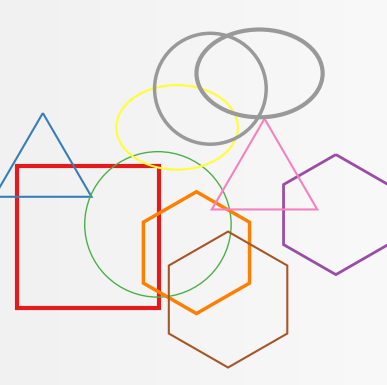[{"shape": "square", "thickness": 3, "radius": 0.92, "center": [0.227, 0.384]}, {"shape": "triangle", "thickness": 1.5, "radius": 0.73, "center": [0.111, 0.561]}, {"shape": "circle", "thickness": 1, "radius": 0.94, "center": [0.408, 0.417]}, {"shape": "hexagon", "thickness": 2, "radius": 0.78, "center": [0.867, 0.443]}, {"shape": "hexagon", "thickness": 2.5, "radius": 0.79, "center": [0.507, 0.344]}, {"shape": "oval", "thickness": 1.5, "radius": 0.78, "center": [0.457, 0.669]}, {"shape": "hexagon", "thickness": 1.5, "radius": 0.88, "center": [0.589, 0.222]}, {"shape": "triangle", "thickness": 1.5, "radius": 0.79, "center": [0.683, 0.535]}, {"shape": "oval", "thickness": 3, "radius": 0.81, "center": [0.67, 0.809]}, {"shape": "circle", "thickness": 2.5, "radius": 0.72, "center": [0.543, 0.769]}]